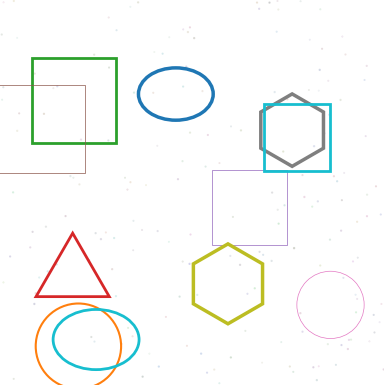[{"shape": "oval", "thickness": 2.5, "radius": 0.49, "center": [0.457, 0.756]}, {"shape": "circle", "thickness": 1.5, "radius": 0.55, "center": [0.204, 0.101]}, {"shape": "square", "thickness": 2, "radius": 0.55, "center": [0.192, 0.739]}, {"shape": "triangle", "thickness": 2, "radius": 0.55, "center": [0.189, 0.284]}, {"shape": "square", "thickness": 0.5, "radius": 0.48, "center": [0.648, 0.461]}, {"shape": "square", "thickness": 0.5, "radius": 0.57, "center": [0.106, 0.664]}, {"shape": "circle", "thickness": 0.5, "radius": 0.44, "center": [0.858, 0.208]}, {"shape": "hexagon", "thickness": 2.5, "radius": 0.47, "center": [0.759, 0.662]}, {"shape": "hexagon", "thickness": 2.5, "radius": 0.52, "center": [0.592, 0.263]}, {"shape": "square", "thickness": 2, "radius": 0.43, "center": [0.772, 0.642]}, {"shape": "oval", "thickness": 2, "radius": 0.56, "center": [0.25, 0.118]}]